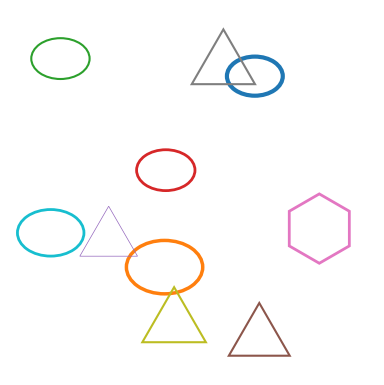[{"shape": "oval", "thickness": 3, "radius": 0.36, "center": [0.662, 0.802]}, {"shape": "oval", "thickness": 2.5, "radius": 0.5, "center": [0.427, 0.306]}, {"shape": "oval", "thickness": 1.5, "radius": 0.38, "center": [0.157, 0.848]}, {"shape": "oval", "thickness": 2, "radius": 0.38, "center": [0.431, 0.558]}, {"shape": "triangle", "thickness": 0.5, "radius": 0.43, "center": [0.282, 0.378]}, {"shape": "triangle", "thickness": 1.5, "radius": 0.46, "center": [0.673, 0.122]}, {"shape": "hexagon", "thickness": 2, "radius": 0.45, "center": [0.829, 0.406]}, {"shape": "triangle", "thickness": 1.5, "radius": 0.47, "center": [0.58, 0.829]}, {"shape": "triangle", "thickness": 1.5, "radius": 0.48, "center": [0.452, 0.159]}, {"shape": "oval", "thickness": 2, "radius": 0.43, "center": [0.132, 0.395]}]